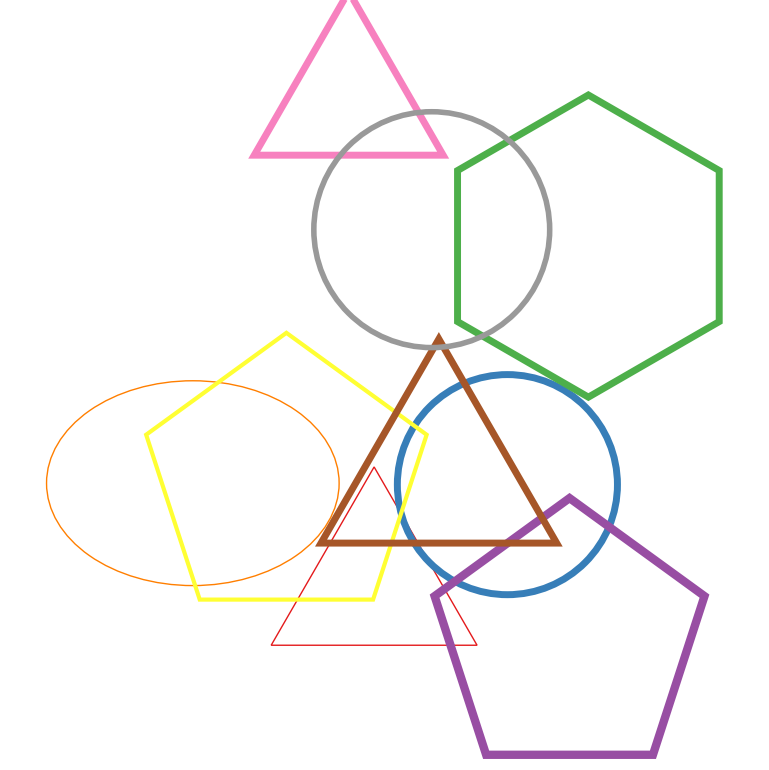[{"shape": "triangle", "thickness": 0.5, "radius": 0.77, "center": [0.486, 0.239]}, {"shape": "circle", "thickness": 2.5, "radius": 0.71, "center": [0.659, 0.371]}, {"shape": "hexagon", "thickness": 2.5, "radius": 0.98, "center": [0.764, 0.68]}, {"shape": "pentagon", "thickness": 3, "radius": 0.92, "center": [0.74, 0.169]}, {"shape": "oval", "thickness": 0.5, "radius": 0.95, "center": [0.25, 0.373]}, {"shape": "pentagon", "thickness": 1.5, "radius": 0.96, "center": [0.372, 0.376]}, {"shape": "triangle", "thickness": 2.5, "radius": 0.88, "center": [0.57, 0.383]}, {"shape": "triangle", "thickness": 2.5, "radius": 0.71, "center": [0.453, 0.869]}, {"shape": "circle", "thickness": 2, "radius": 0.77, "center": [0.561, 0.702]}]